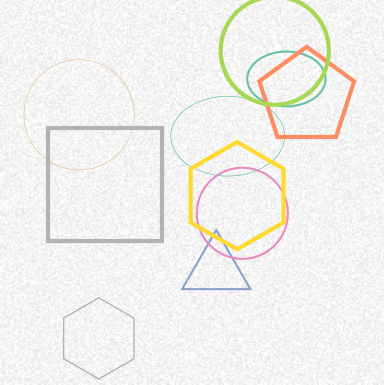[{"shape": "oval", "thickness": 0.5, "radius": 0.74, "center": [0.591, 0.646]}, {"shape": "oval", "thickness": 1.5, "radius": 0.51, "center": [0.744, 0.795]}, {"shape": "pentagon", "thickness": 3, "radius": 0.65, "center": [0.797, 0.749]}, {"shape": "triangle", "thickness": 1.5, "radius": 0.51, "center": [0.562, 0.3]}, {"shape": "circle", "thickness": 1.5, "radius": 0.59, "center": [0.629, 0.446]}, {"shape": "circle", "thickness": 3, "radius": 0.7, "center": [0.714, 0.868]}, {"shape": "hexagon", "thickness": 3, "radius": 0.7, "center": [0.616, 0.492]}, {"shape": "circle", "thickness": 0.5, "radius": 0.72, "center": [0.205, 0.702]}, {"shape": "square", "thickness": 3, "radius": 0.74, "center": [0.273, 0.52]}, {"shape": "hexagon", "thickness": 1, "radius": 0.53, "center": [0.257, 0.121]}]